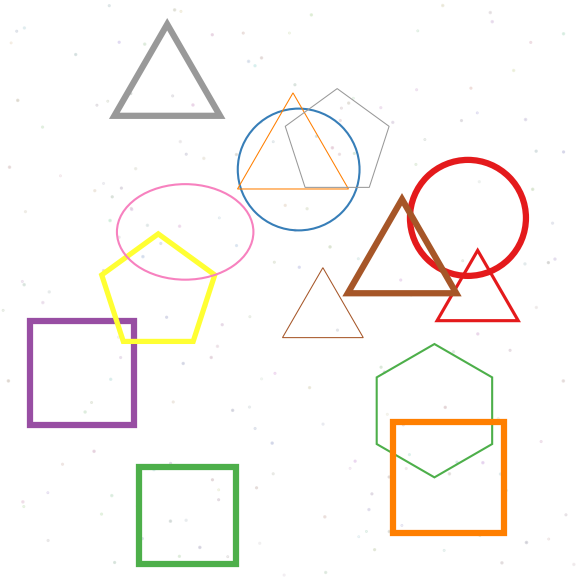[{"shape": "circle", "thickness": 3, "radius": 0.5, "center": [0.81, 0.622]}, {"shape": "triangle", "thickness": 1.5, "radius": 0.41, "center": [0.827, 0.484]}, {"shape": "circle", "thickness": 1, "radius": 0.53, "center": [0.517, 0.706]}, {"shape": "hexagon", "thickness": 1, "radius": 0.58, "center": [0.752, 0.288]}, {"shape": "square", "thickness": 3, "radius": 0.42, "center": [0.325, 0.106]}, {"shape": "square", "thickness": 3, "radius": 0.45, "center": [0.142, 0.354]}, {"shape": "triangle", "thickness": 0.5, "radius": 0.55, "center": [0.507, 0.727]}, {"shape": "square", "thickness": 3, "radius": 0.48, "center": [0.776, 0.172]}, {"shape": "pentagon", "thickness": 2.5, "radius": 0.51, "center": [0.274, 0.491]}, {"shape": "triangle", "thickness": 3, "radius": 0.54, "center": [0.696, 0.546]}, {"shape": "triangle", "thickness": 0.5, "radius": 0.4, "center": [0.559, 0.455]}, {"shape": "oval", "thickness": 1, "radius": 0.59, "center": [0.321, 0.598]}, {"shape": "triangle", "thickness": 3, "radius": 0.53, "center": [0.29, 0.851]}, {"shape": "pentagon", "thickness": 0.5, "radius": 0.47, "center": [0.584, 0.751]}]